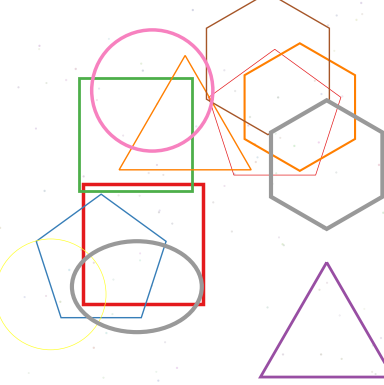[{"shape": "pentagon", "thickness": 0.5, "radius": 0.9, "center": [0.714, 0.691]}, {"shape": "square", "thickness": 2.5, "radius": 0.78, "center": [0.372, 0.367]}, {"shape": "pentagon", "thickness": 1, "radius": 0.89, "center": [0.263, 0.318]}, {"shape": "square", "thickness": 2, "radius": 0.73, "center": [0.352, 0.651]}, {"shape": "triangle", "thickness": 2, "radius": 0.99, "center": [0.849, 0.12]}, {"shape": "hexagon", "thickness": 1.5, "radius": 0.83, "center": [0.779, 0.722]}, {"shape": "triangle", "thickness": 1, "radius": 0.99, "center": [0.481, 0.658]}, {"shape": "circle", "thickness": 0.5, "radius": 0.72, "center": [0.131, 0.235]}, {"shape": "hexagon", "thickness": 1, "radius": 0.92, "center": [0.696, 0.835]}, {"shape": "circle", "thickness": 2.5, "radius": 0.79, "center": [0.396, 0.765]}, {"shape": "hexagon", "thickness": 3, "radius": 0.84, "center": [0.849, 0.572]}, {"shape": "oval", "thickness": 3, "radius": 0.84, "center": [0.355, 0.255]}]